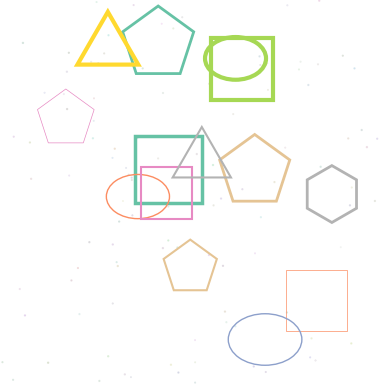[{"shape": "square", "thickness": 2.5, "radius": 0.44, "center": [0.436, 0.559]}, {"shape": "pentagon", "thickness": 2, "radius": 0.49, "center": [0.411, 0.887]}, {"shape": "square", "thickness": 0.5, "radius": 0.39, "center": [0.822, 0.22]}, {"shape": "oval", "thickness": 1, "radius": 0.41, "center": [0.358, 0.489]}, {"shape": "oval", "thickness": 1, "radius": 0.48, "center": [0.688, 0.118]}, {"shape": "square", "thickness": 1.5, "radius": 0.34, "center": [0.432, 0.5]}, {"shape": "pentagon", "thickness": 0.5, "radius": 0.39, "center": [0.171, 0.691]}, {"shape": "oval", "thickness": 3, "radius": 0.4, "center": [0.612, 0.848]}, {"shape": "square", "thickness": 3, "radius": 0.4, "center": [0.628, 0.821]}, {"shape": "triangle", "thickness": 3, "radius": 0.46, "center": [0.28, 0.878]}, {"shape": "pentagon", "thickness": 2, "radius": 0.48, "center": [0.662, 0.555]}, {"shape": "pentagon", "thickness": 1.5, "radius": 0.36, "center": [0.494, 0.305]}, {"shape": "triangle", "thickness": 1.5, "radius": 0.44, "center": [0.524, 0.583]}, {"shape": "hexagon", "thickness": 2, "radius": 0.37, "center": [0.862, 0.496]}]